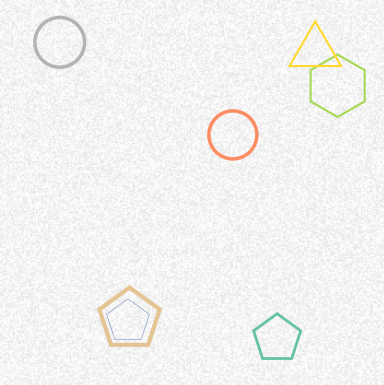[{"shape": "pentagon", "thickness": 2, "radius": 0.32, "center": [0.72, 0.121]}, {"shape": "circle", "thickness": 2.5, "radius": 0.31, "center": [0.605, 0.65]}, {"shape": "pentagon", "thickness": 0.5, "radius": 0.29, "center": [0.332, 0.166]}, {"shape": "hexagon", "thickness": 1.5, "radius": 0.41, "center": [0.877, 0.777]}, {"shape": "triangle", "thickness": 1.5, "radius": 0.39, "center": [0.819, 0.867]}, {"shape": "pentagon", "thickness": 3, "radius": 0.41, "center": [0.337, 0.171]}, {"shape": "circle", "thickness": 2.5, "radius": 0.32, "center": [0.155, 0.89]}]